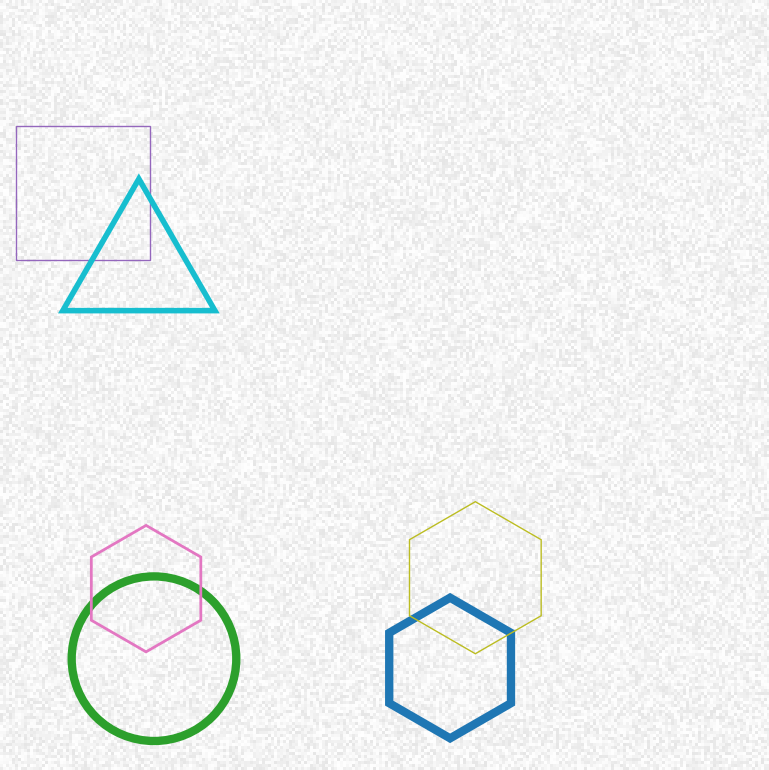[{"shape": "hexagon", "thickness": 3, "radius": 0.46, "center": [0.585, 0.132]}, {"shape": "circle", "thickness": 3, "radius": 0.53, "center": [0.2, 0.145]}, {"shape": "square", "thickness": 0.5, "radius": 0.43, "center": [0.108, 0.75]}, {"shape": "hexagon", "thickness": 1, "radius": 0.41, "center": [0.19, 0.236]}, {"shape": "hexagon", "thickness": 0.5, "radius": 0.49, "center": [0.617, 0.25]}, {"shape": "triangle", "thickness": 2, "radius": 0.57, "center": [0.18, 0.654]}]